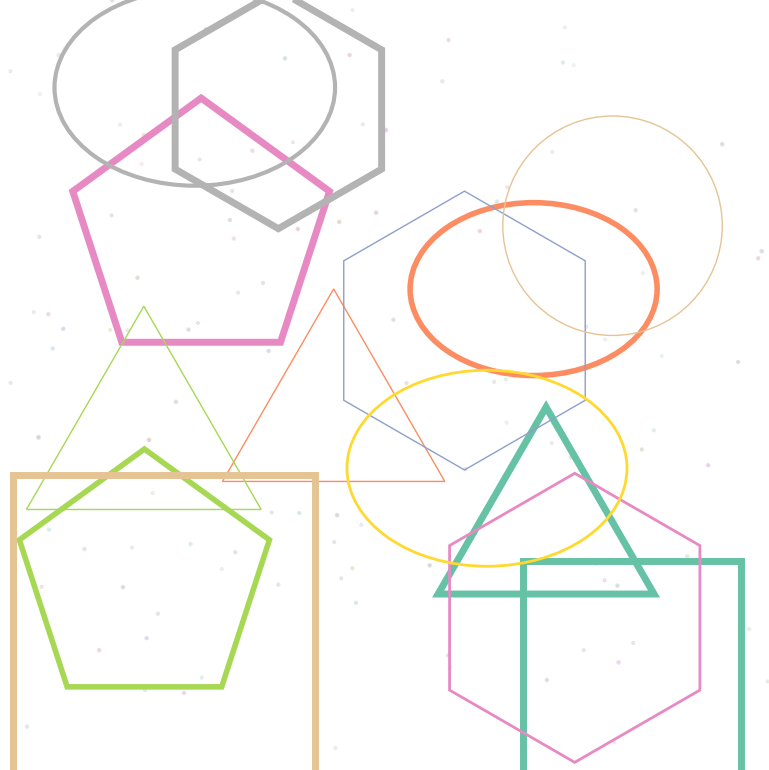[{"shape": "triangle", "thickness": 2.5, "radius": 0.81, "center": [0.709, 0.309]}, {"shape": "square", "thickness": 2.5, "radius": 0.71, "center": [0.821, 0.13]}, {"shape": "oval", "thickness": 2, "radius": 0.8, "center": [0.693, 0.625]}, {"shape": "triangle", "thickness": 0.5, "radius": 0.83, "center": [0.433, 0.458]}, {"shape": "hexagon", "thickness": 0.5, "radius": 0.91, "center": [0.603, 0.571]}, {"shape": "hexagon", "thickness": 1, "radius": 0.94, "center": [0.746, 0.198]}, {"shape": "pentagon", "thickness": 2.5, "radius": 0.88, "center": [0.261, 0.697]}, {"shape": "pentagon", "thickness": 2, "radius": 0.85, "center": [0.188, 0.246]}, {"shape": "triangle", "thickness": 0.5, "radius": 0.88, "center": [0.187, 0.426]}, {"shape": "oval", "thickness": 1, "radius": 0.91, "center": [0.632, 0.392]}, {"shape": "circle", "thickness": 0.5, "radius": 0.71, "center": [0.796, 0.707]}, {"shape": "square", "thickness": 2.5, "radius": 0.98, "center": [0.213, 0.187]}, {"shape": "oval", "thickness": 1.5, "radius": 0.91, "center": [0.253, 0.886]}, {"shape": "hexagon", "thickness": 2.5, "radius": 0.77, "center": [0.362, 0.858]}]